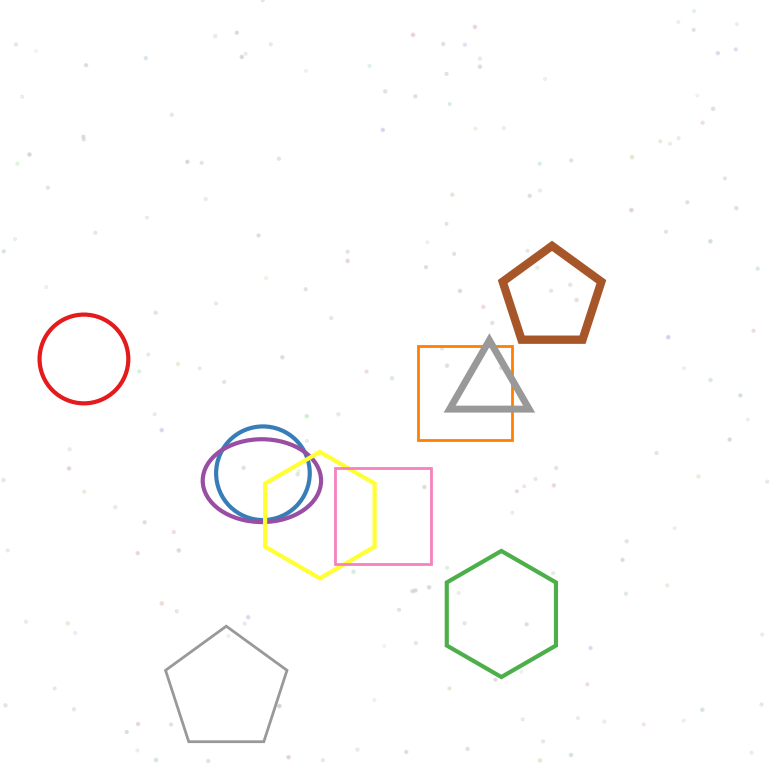[{"shape": "circle", "thickness": 1.5, "radius": 0.29, "center": [0.109, 0.534]}, {"shape": "circle", "thickness": 1.5, "radius": 0.3, "center": [0.341, 0.385]}, {"shape": "hexagon", "thickness": 1.5, "radius": 0.41, "center": [0.651, 0.203]}, {"shape": "oval", "thickness": 1.5, "radius": 0.38, "center": [0.34, 0.376]}, {"shape": "square", "thickness": 1, "radius": 0.31, "center": [0.604, 0.489]}, {"shape": "hexagon", "thickness": 1.5, "radius": 0.41, "center": [0.415, 0.331]}, {"shape": "pentagon", "thickness": 3, "radius": 0.34, "center": [0.717, 0.613]}, {"shape": "square", "thickness": 1, "radius": 0.31, "center": [0.498, 0.33]}, {"shape": "triangle", "thickness": 2.5, "radius": 0.3, "center": [0.636, 0.498]}, {"shape": "pentagon", "thickness": 1, "radius": 0.41, "center": [0.294, 0.104]}]